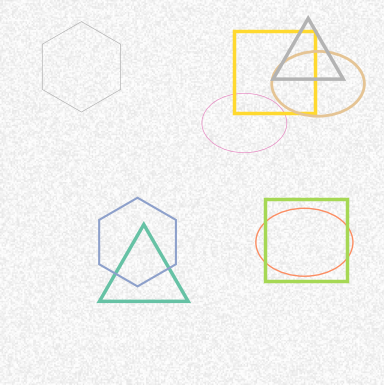[{"shape": "triangle", "thickness": 2.5, "radius": 0.67, "center": [0.373, 0.284]}, {"shape": "oval", "thickness": 1, "radius": 0.63, "center": [0.791, 0.371]}, {"shape": "hexagon", "thickness": 1.5, "radius": 0.58, "center": [0.357, 0.371]}, {"shape": "oval", "thickness": 0.5, "radius": 0.55, "center": [0.635, 0.68]}, {"shape": "square", "thickness": 2.5, "radius": 0.53, "center": [0.795, 0.376]}, {"shape": "square", "thickness": 2.5, "radius": 0.53, "center": [0.713, 0.813]}, {"shape": "oval", "thickness": 2, "radius": 0.6, "center": [0.826, 0.782]}, {"shape": "hexagon", "thickness": 0.5, "radius": 0.59, "center": [0.212, 0.826]}, {"shape": "triangle", "thickness": 2.5, "radius": 0.53, "center": [0.8, 0.847]}]